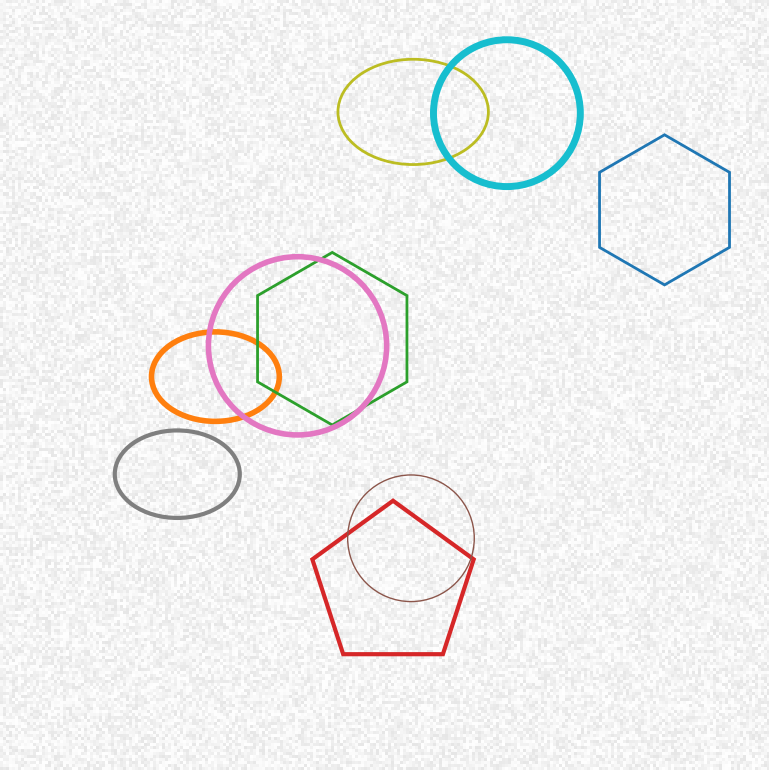[{"shape": "hexagon", "thickness": 1, "radius": 0.49, "center": [0.863, 0.727]}, {"shape": "oval", "thickness": 2, "radius": 0.41, "center": [0.28, 0.511]}, {"shape": "hexagon", "thickness": 1, "radius": 0.56, "center": [0.431, 0.56]}, {"shape": "pentagon", "thickness": 1.5, "radius": 0.55, "center": [0.51, 0.24]}, {"shape": "circle", "thickness": 0.5, "radius": 0.41, "center": [0.534, 0.301]}, {"shape": "circle", "thickness": 2, "radius": 0.58, "center": [0.386, 0.551]}, {"shape": "oval", "thickness": 1.5, "radius": 0.41, "center": [0.23, 0.384]}, {"shape": "oval", "thickness": 1, "radius": 0.49, "center": [0.537, 0.855]}, {"shape": "circle", "thickness": 2.5, "radius": 0.48, "center": [0.658, 0.853]}]